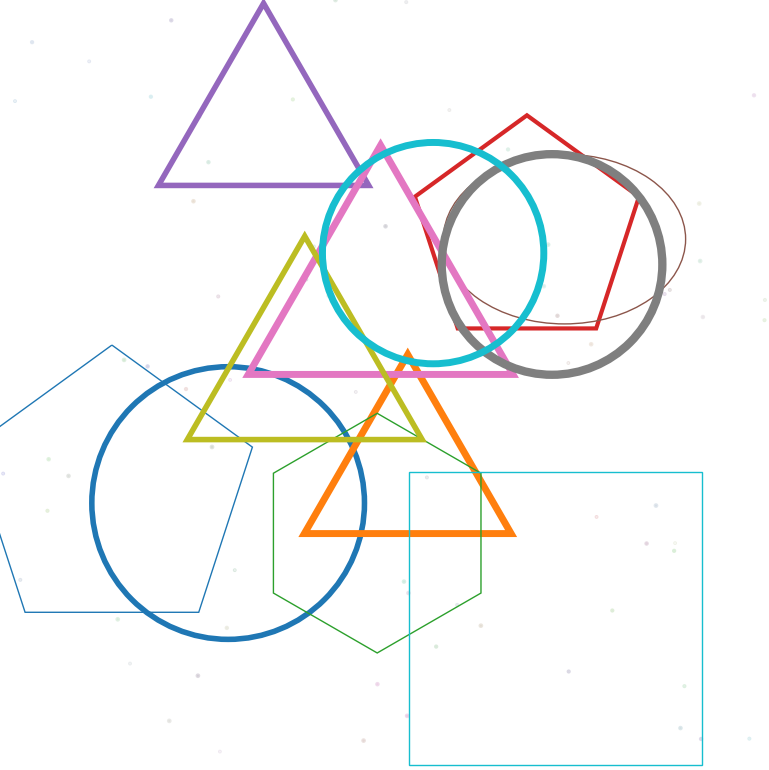[{"shape": "circle", "thickness": 2, "radius": 0.89, "center": [0.296, 0.347]}, {"shape": "pentagon", "thickness": 0.5, "radius": 0.96, "center": [0.145, 0.36]}, {"shape": "triangle", "thickness": 2.5, "radius": 0.78, "center": [0.53, 0.385]}, {"shape": "hexagon", "thickness": 0.5, "radius": 0.78, "center": [0.49, 0.308]}, {"shape": "pentagon", "thickness": 1.5, "radius": 0.77, "center": [0.684, 0.697]}, {"shape": "triangle", "thickness": 2, "radius": 0.79, "center": [0.342, 0.838]}, {"shape": "oval", "thickness": 0.5, "radius": 0.79, "center": [0.733, 0.689]}, {"shape": "triangle", "thickness": 2.5, "radius": 0.99, "center": [0.494, 0.613]}, {"shape": "circle", "thickness": 3, "radius": 0.72, "center": [0.717, 0.657]}, {"shape": "triangle", "thickness": 2, "radius": 0.88, "center": [0.396, 0.517]}, {"shape": "square", "thickness": 0.5, "radius": 0.95, "center": [0.721, 0.196]}, {"shape": "circle", "thickness": 2.5, "radius": 0.72, "center": [0.563, 0.671]}]